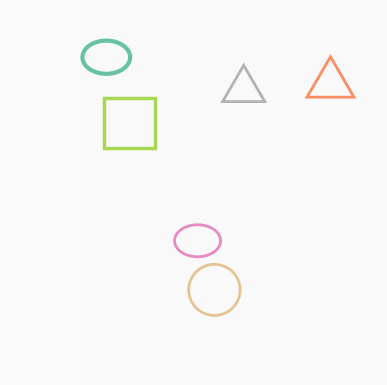[{"shape": "oval", "thickness": 3, "radius": 0.31, "center": [0.274, 0.851]}, {"shape": "triangle", "thickness": 2, "radius": 0.35, "center": [0.853, 0.783]}, {"shape": "oval", "thickness": 2, "radius": 0.3, "center": [0.51, 0.375]}, {"shape": "square", "thickness": 2.5, "radius": 0.33, "center": [0.334, 0.681]}, {"shape": "circle", "thickness": 2, "radius": 0.33, "center": [0.553, 0.247]}, {"shape": "triangle", "thickness": 2, "radius": 0.31, "center": [0.629, 0.768]}]